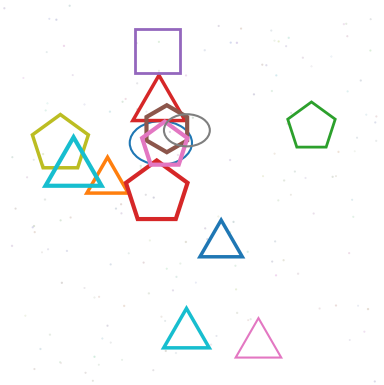[{"shape": "oval", "thickness": 1.5, "radius": 0.4, "center": [0.418, 0.629]}, {"shape": "triangle", "thickness": 2.5, "radius": 0.32, "center": [0.574, 0.365]}, {"shape": "triangle", "thickness": 2.5, "radius": 0.31, "center": [0.279, 0.53]}, {"shape": "pentagon", "thickness": 2, "radius": 0.32, "center": [0.809, 0.67]}, {"shape": "triangle", "thickness": 2.5, "radius": 0.39, "center": [0.413, 0.726]}, {"shape": "pentagon", "thickness": 3, "radius": 0.42, "center": [0.407, 0.499]}, {"shape": "square", "thickness": 2, "radius": 0.29, "center": [0.41, 0.867]}, {"shape": "hexagon", "thickness": 3, "radius": 0.3, "center": [0.433, 0.666]}, {"shape": "triangle", "thickness": 1.5, "radius": 0.34, "center": [0.671, 0.105]}, {"shape": "pentagon", "thickness": 3, "radius": 0.31, "center": [0.428, 0.622]}, {"shape": "oval", "thickness": 1.5, "radius": 0.3, "center": [0.485, 0.662]}, {"shape": "pentagon", "thickness": 2.5, "radius": 0.38, "center": [0.157, 0.626]}, {"shape": "triangle", "thickness": 2.5, "radius": 0.34, "center": [0.484, 0.131]}, {"shape": "triangle", "thickness": 3, "radius": 0.42, "center": [0.191, 0.56]}]